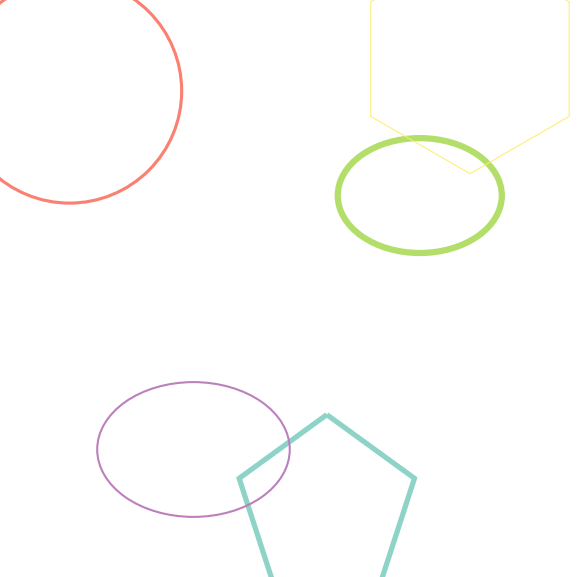[{"shape": "pentagon", "thickness": 2.5, "radius": 0.8, "center": [0.566, 0.122]}, {"shape": "circle", "thickness": 1.5, "radius": 0.97, "center": [0.12, 0.842]}, {"shape": "oval", "thickness": 3, "radius": 0.71, "center": [0.727, 0.661]}, {"shape": "oval", "thickness": 1, "radius": 0.83, "center": [0.335, 0.221]}, {"shape": "hexagon", "thickness": 0.5, "radius": 0.99, "center": [0.814, 0.897]}]